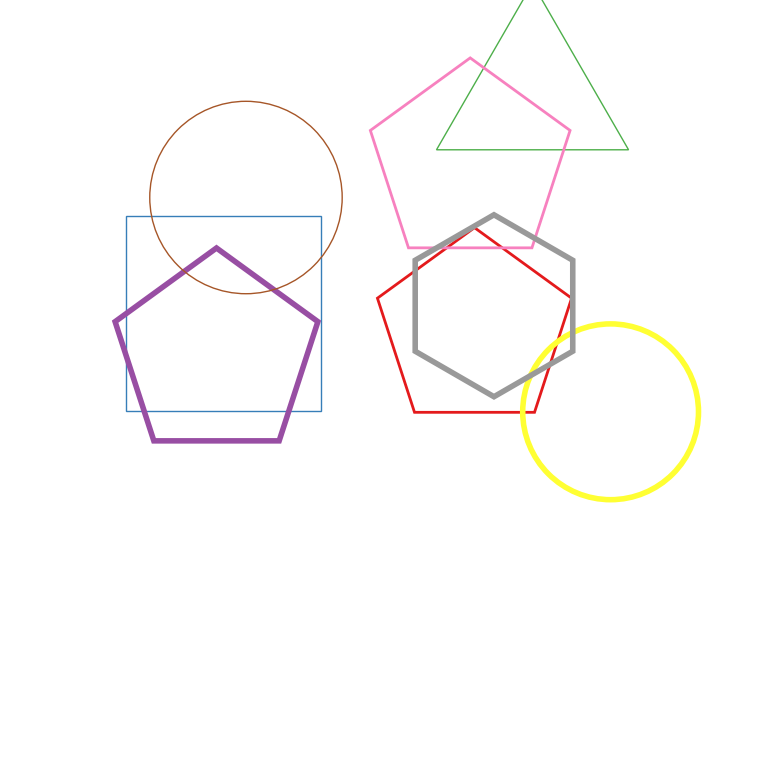[{"shape": "pentagon", "thickness": 1, "radius": 0.66, "center": [0.616, 0.572]}, {"shape": "square", "thickness": 0.5, "radius": 0.63, "center": [0.291, 0.593]}, {"shape": "triangle", "thickness": 0.5, "radius": 0.72, "center": [0.692, 0.877]}, {"shape": "pentagon", "thickness": 2, "radius": 0.69, "center": [0.281, 0.539]}, {"shape": "circle", "thickness": 2, "radius": 0.57, "center": [0.793, 0.465]}, {"shape": "circle", "thickness": 0.5, "radius": 0.62, "center": [0.319, 0.743]}, {"shape": "pentagon", "thickness": 1, "radius": 0.68, "center": [0.611, 0.788]}, {"shape": "hexagon", "thickness": 2, "radius": 0.59, "center": [0.642, 0.603]}]